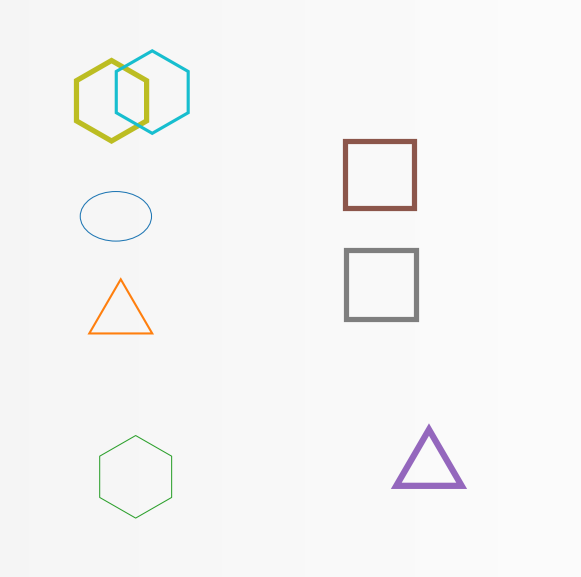[{"shape": "oval", "thickness": 0.5, "radius": 0.31, "center": [0.199, 0.625]}, {"shape": "triangle", "thickness": 1, "radius": 0.31, "center": [0.208, 0.453]}, {"shape": "hexagon", "thickness": 0.5, "radius": 0.36, "center": [0.233, 0.173]}, {"shape": "triangle", "thickness": 3, "radius": 0.32, "center": [0.738, 0.19]}, {"shape": "square", "thickness": 2.5, "radius": 0.29, "center": [0.653, 0.697]}, {"shape": "square", "thickness": 2.5, "radius": 0.3, "center": [0.655, 0.506]}, {"shape": "hexagon", "thickness": 2.5, "radius": 0.35, "center": [0.192, 0.825]}, {"shape": "hexagon", "thickness": 1.5, "radius": 0.36, "center": [0.262, 0.84]}]